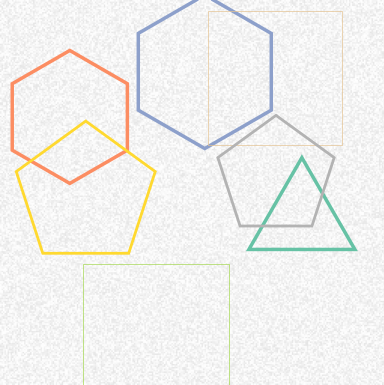[{"shape": "triangle", "thickness": 2.5, "radius": 0.79, "center": [0.784, 0.432]}, {"shape": "hexagon", "thickness": 2.5, "radius": 0.86, "center": [0.181, 0.696]}, {"shape": "hexagon", "thickness": 2.5, "radius": 1.0, "center": [0.532, 0.814]}, {"shape": "square", "thickness": 0.5, "radius": 0.95, "center": [0.405, 0.124]}, {"shape": "pentagon", "thickness": 2, "radius": 0.95, "center": [0.223, 0.496]}, {"shape": "square", "thickness": 0.5, "radius": 0.87, "center": [0.715, 0.797]}, {"shape": "pentagon", "thickness": 2, "radius": 0.79, "center": [0.717, 0.541]}]